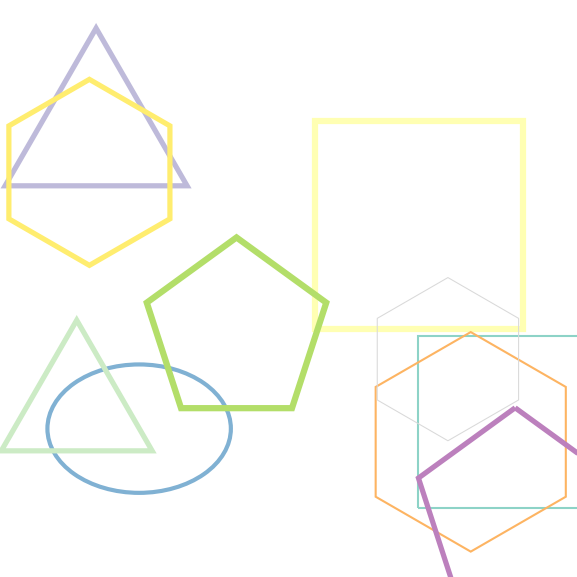[{"shape": "square", "thickness": 1, "radius": 0.75, "center": [0.872, 0.268]}, {"shape": "square", "thickness": 3, "radius": 0.9, "center": [0.726, 0.61]}, {"shape": "triangle", "thickness": 2.5, "radius": 0.91, "center": [0.166, 0.768]}, {"shape": "oval", "thickness": 2, "radius": 0.79, "center": [0.241, 0.257]}, {"shape": "hexagon", "thickness": 1, "radius": 0.95, "center": [0.815, 0.234]}, {"shape": "pentagon", "thickness": 3, "radius": 0.82, "center": [0.41, 0.425]}, {"shape": "hexagon", "thickness": 0.5, "radius": 0.71, "center": [0.776, 0.377]}, {"shape": "pentagon", "thickness": 2.5, "radius": 0.88, "center": [0.892, 0.117]}, {"shape": "triangle", "thickness": 2.5, "radius": 0.75, "center": [0.133, 0.294]}, {"shape": "hexagon", "thickness": 2.5, "radius": 0.81, "center": [0.155, 0.701]}]